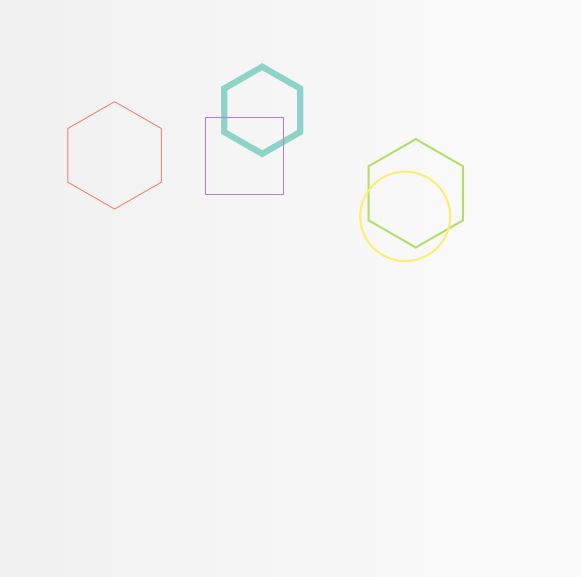[{"shape": "hexagon", "thickness": 3, "radius": 0.38, "center": [0.451, 0.808]}, {"shape": "hexagon", "thickness": 0.5, "radius": 0.46, "center": [0.197, 0.73]}, {"shape": "hexagon", "thickness": 1, "radius": 0.47, "center": [0.715, 0.664]}, {"shape": "square", "thickness": 0.5, "radius": 0.33, "center": [0.42, 0.73]}, {"shape": "circle", "thickness": 1, "radius": 0.39, "center": [0.697, 0.624]}]